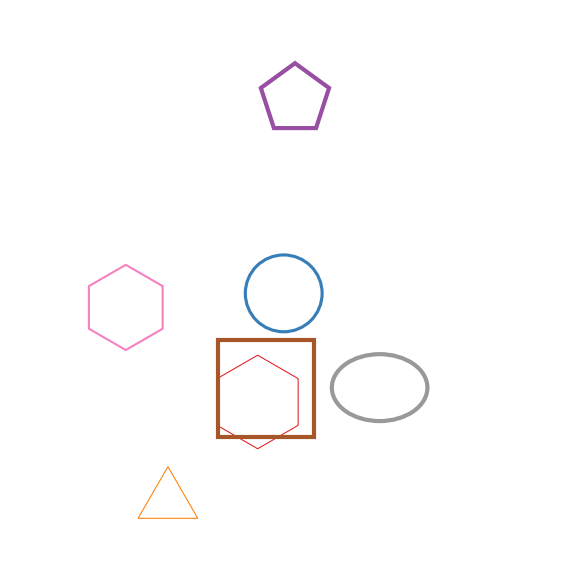[{"shape": "hexagon", "thickness": 0.5, "radius": 0.4, "center": [0.446, 0.303]}, {"shape": "circle", "thickness": 1.5, "radius": 0.33, "center": [0.491, 0.491]}, {"shape": "pentagon", "thickness": 2, "radius": 0.31, "center": [0.511, 0.828]}, {"shape": "triangle", "thickness": 0.5, "radius": 0.3, "center": [0.291, 0.131]}, {"shape": "square", "thickness": 2, "radius": 0.42, "center": [0.461, 0.326]}, {"shape": "hexagon", "thickness": 1, "radius": 0.37, "center": [0.218, 0.467]}, {"shape": "oval", "thickness": 2, "radius": 0.41, "center": [0.657, 0.328]}]